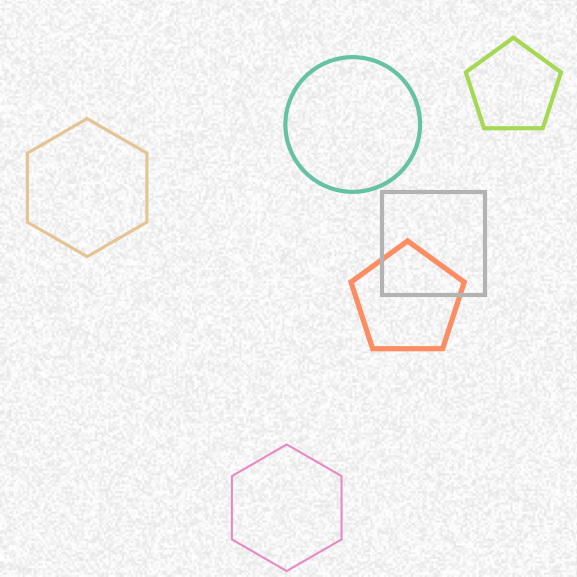[{"shape": "circle", "thickness": 2, "radius": 0.58, "center": [0.611, 0.784]}, {"shape": "pentagon", "thickness": 2.5, "radius": 0.52, "center": [0.706, 0.479]}, {"shape": "hexagon", "thickness": 1, "radius": 0.55, "center": [0.496, 0.12]}, {"shape": "pentagon", "thickness": 2, "radius": 0.43, "center": [0.889, 0.847]}, {"shape": "hexagon", "thickness": 1.5, "radius": 0.6, "center": [0.151, 0.674]}, {"shape": "square", "thickness": 2, "radius": 0.44, "center": [0.75, 0.578]}]